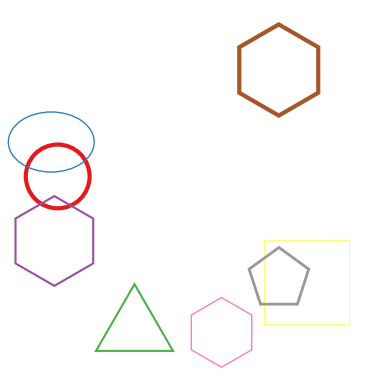[{"shape": "circle", "thickness": 3, "radius": 0.41, "center": [0.15, 0.542]}, {"shape": "oval", "thickness": 1, "radius": 0.56, "center": [0.133, 0.631]}, {"shape": "triangle", "thickness": 1.5, "radius": 0.58, "center": [0.349, 0.146]}, {"shape": "hexagon", "thickness": 1.5, "radius": 0.58, "center": [0.141, 0.374]}, {"shape": "square", "thickness": 0.5, "radius": 0.55, "center": [0.796, 0.267]}, {"shape": "hexagon", "thickness": 3, "radius": 0.59, "center": [0.724, 0.818]}, {"shape": "hexagon", "thickness": 1, "radius": 0.45, "center": [0.575, 0.137]}, {"shape": "pentagon", "thickness": 2, "radius": 0.41, "center": [0.725, 0.276]}]